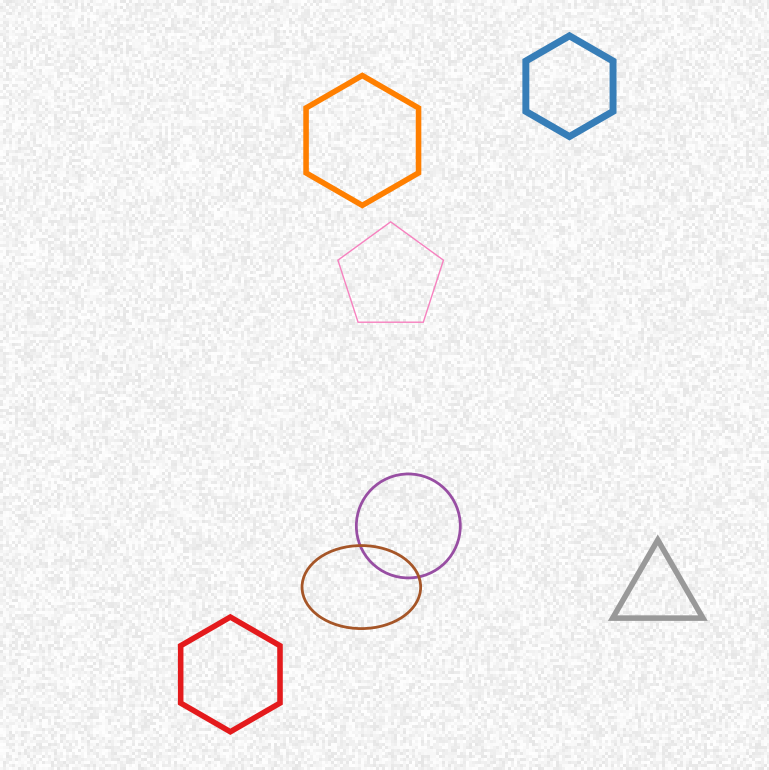[{"shape": "hexagon", "thickness": 2, "radius": 0.37, "center": [0.299, 0.124]}, {"shape": "hexagon", "thickness": 2.5, "radius": 0.33, "center": [0.74, 0.888]}, {"shape": "circle", "thickness": 1, "radius": 0.34, "center": [0.53, 0.317]}, {"shape": "hexagon", "thickness": 2, "radius": 0.42, "center": [0.471, 0.818]}, {"shape": "oval", "thickness": 1, "radius": 0.39, "center": [0.469, 0.238]}, {"shape": "pentagon", "thickness": 0.5, "radius": 0.36, "center": [0.507, 0.64]}, {"shape": "triangle", "thickness": 2, "radius": 0.34, "center": [0.854, 0.231]}]